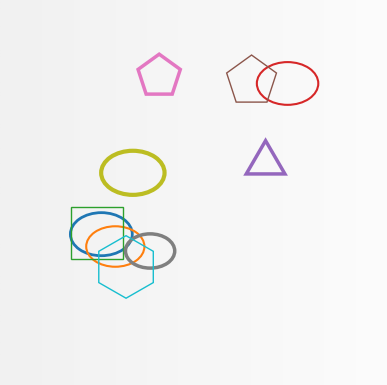[{"shape": "oval", "thickness": 2, "radius": 0.4, "center": [0.262, 0.392]}, {"shape": "oval", "thickness": 1.5, "radius": 0.38, "center": [0.298, 0.36]}, {"shape": "square", "thickness": 1, "radius": 0.34, "center": [0.25, 0.394]}, {"shape": "oval", "thickness": 1.5, "radius": 0.4, "center": [0.742, 0.783]}, {"shape": "triangle", "thickness": 2.5, "radius": 0.29, "center": [0.685, 0.577]}, {"shape": "pentagon", "thickness": 1, "radius": 0.34, "center": [0.649, 0.789]}, {"shape": "pentagon", "thickness": 2.5, "radius": 0.29, "center": [0.411, 0.802]}, {"shape": "oval", "thickness": 2.5, "radius": 0.32, "center": [0.387, 0.348]}, {"shape": "oval", "thickness": 3, "radius": 0.41, "center": [0.343, 0.551]}, {"shape": "hexagon", "thickness": 1, "radius": 0.41, "center": [0.325, 0.307]}]